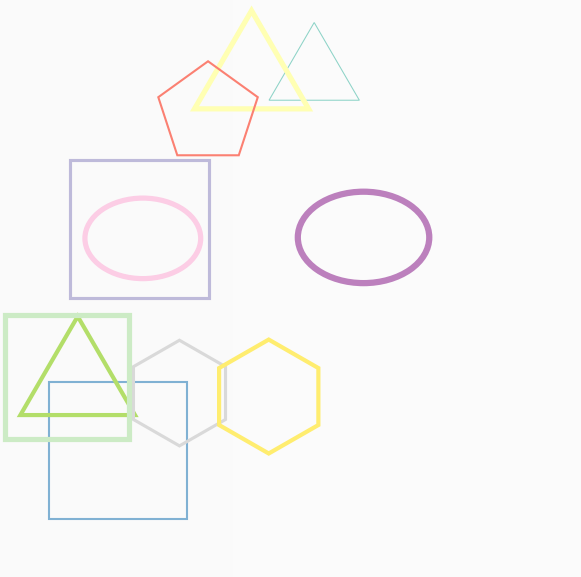[{"shape": "triangle", "thickness": 0.5, "radius": 0.45, "center": [0.541, 0.87]}, {"shape": "triangle", "thickness": 2.5, "radius": 0.57, "center": [0.433, 0.867]}, {"shape": "square", "thickness": 1.5, "radius": 0.6, "center": [0.24, 0.603]}, {"shape": "pentagon", "thickness": 1, "radius": 0.45, "center": [0.358, 0.803]}, {"shape": "square", "thickness": 1, "radius": 0.59, "center": [0.203, 0.219]}, {"shape": "triangle", "thickness": 2, "radius": 0.57, "center": [0.134, 0.337]}, {"shape": "oval", "thickness": 2.5, "radius": 0.5, "center": [0.246, 0.586]}, {"shape": "hexagon", "thickness": 1.5, "radius": 0.46, "center": [0.309, 0.318]}, {"shape": "oval", "thickness": 3, "radius": 0.57, "center": [0.625, 0.588]}, {"shape": "square", "thickness": 2.5, "radius": 0.54, "center": [0.115, 0.346]}, {"shape": "hexagon", "thickness": 2, "radius": 0.49, "center": [0.462, 0.312]}]